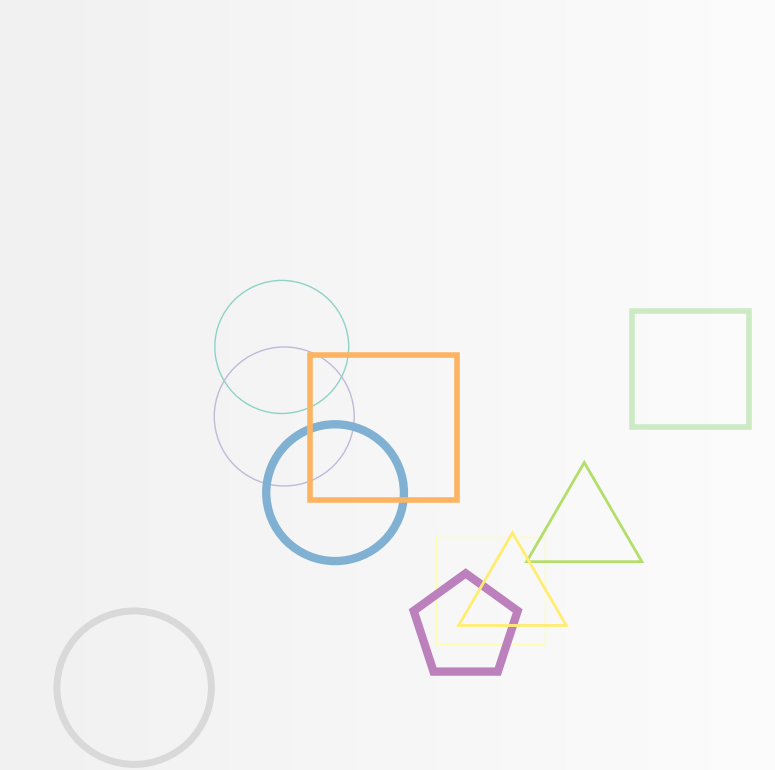[{"shape": "circle", "thickness": 0.5, "radius": 0.43, "center": [0.364, 0.549]}, {"shape": "square", "thickness": 0.5, "radius": 0.35, "center": [0.633, 0.233]}, {"shape": "circle", "thickness": 0.5, "radius": 0.45, "center": [0.367, 0.459]}, {"shape": "circle", "thickness": 3, "radius": 0.44, "center": [0.432, 0.36]}, {"shape": "square", "thickness": 2, "radius": 0.47, "center": [0.495, 0.445]}, {"shape": "triangle", "thickness": 1, "radius": 0.43, "center": [0.754, 0.313]}, {"shape": "circle", "thickness": 2.5, "radius": 0.5, "center": [0.173, 0.107]}, {"shape": "pentagon", "thickness": 3, "radius": 0.35, "center": [0.601, 0.185]}, {"shape": "square", "thickness": 2, "radius": 0.38, "center": [0.891, 0.521]}, {"shape": "triangle", "thickness": 1, "radius": 0.4, "center": [0.661, 0.228]}]